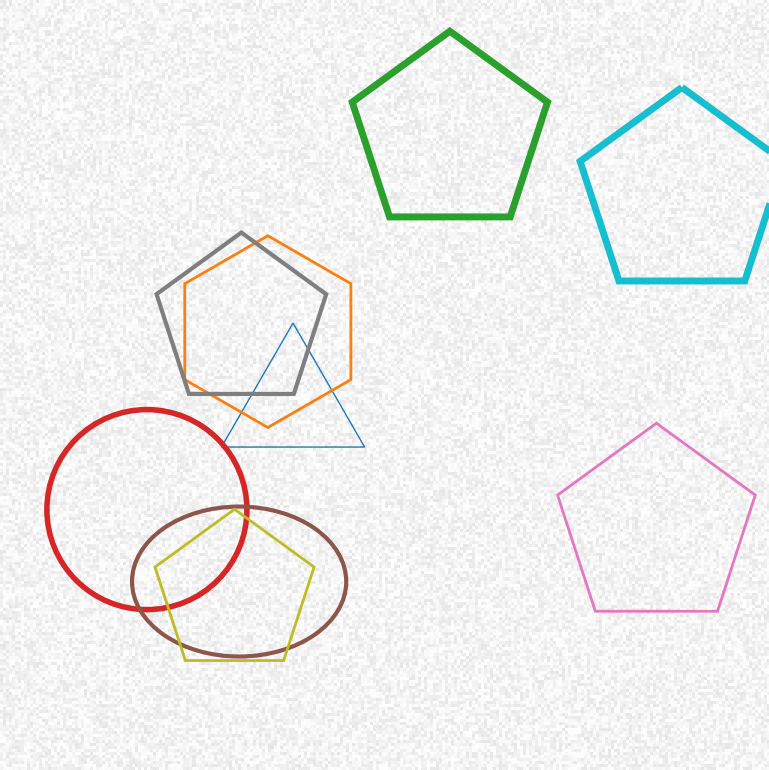[{"shape": "triangle", "thickness": 0.5, "radius": 0.54, "center": [0.381, 0.473]}, {"shape": "hexagon", "thickness": 1, "radius": 0.62, "center": [0.348, 0.569]}, {"shape": "pentagon", "thickness": 2.5, "radius": 0.67, "center": [0.584, 0.826]}, {"shape": "circle", "thickness": 2, "radius": 0.65, "center": [0.191, 0.338]}, {"shape": "oval", "thickness": 1.5, "radius": 0.7, "center": [0.311, 0.245]}, {"shape": "pentagon", "thickness": 1, "radius": 0.67, "center": [0.852, 0.315]}, {"shape": "pentagon", "thickness": 1.5, "radius": 0.58, "center": [0.313, 0.582]}, {"shape": "pentagon", "thickness": 1, "radius": 0.54, "center": [0.305, 0.23]}, {"shape": "pentagon", "thickness": 2.5, "radius": 0.69, "center": [0.886, 0.748]}]